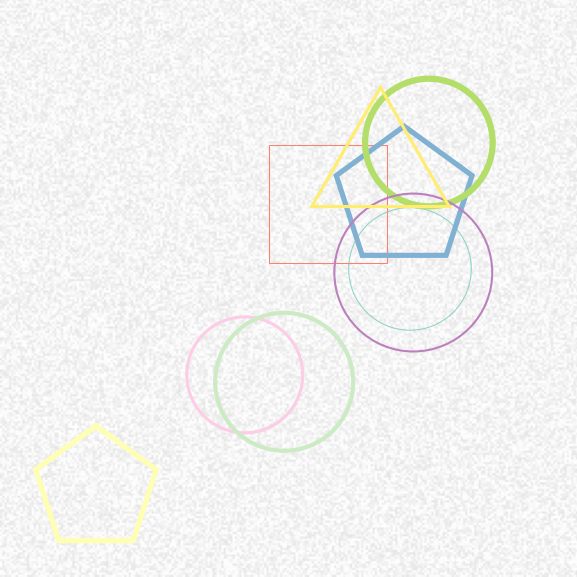[{"shape": "circle", "thickness": 0.5, "radius": 0.53, "center": [0.71, 0.534]}, {"shape": "pentagon", "thickness": 2.5, "radius": 0.55, "center": [0.166, 0.152]}, {"shape": "square", "thickness": 0.5, "radius": 0.51, "center": [0.568, 0.646]}, {"shape": "pentagon", "thickness": 2.5, "radius": 0.62, "center": [0.7, 0.657]}, {"shape": "circle", "thickness": 3, "radius": 0.55, "center": [0.743, 0.752]}, {"shape": "circle", "thickness": 1.5, "radius": 0.5, "center": [0.424, 0.35]}, {"shape": "circle", "thickness": 1, "radius": 0.68, "center": [0.716, 0.527]}, {"shape": "circle", "thickness": 2, "radius": 0.6, "center": [0.492, 0.338]}, {"shape": "triangle", "thickness": 1.5, "radius": 0.69, "center": [0.659, 0.71]}]